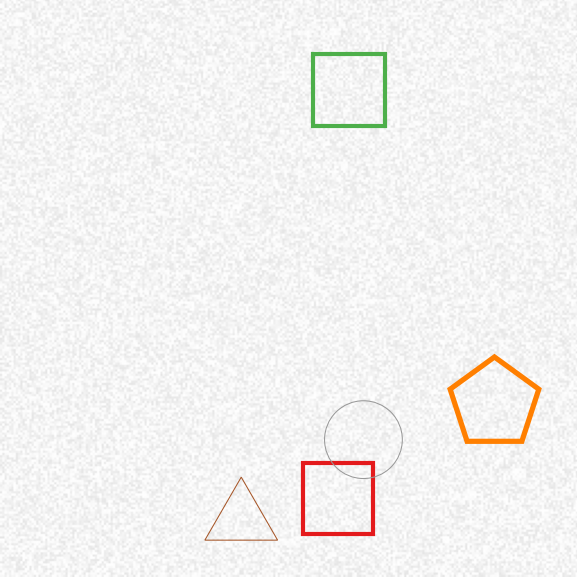[{"shape": "square", "thickness": 2, "radius": 0.3, "center": [0.585, 0.136]}, {"shape": "square", "thickness": 2, "radius": 0.31, "center": [0.604, 0.843]}, {"shape": "pentagon", "thickness": 2.5, "radius": 0.4, "center": [0.856, 0.3]}, {"shape": "triangle", "thickness": 0.5, "radius": 0.36, "center": [0.418, 0.1]}, {"shape": "circle", "thickness": 0.5, "radius": 0.34, "center": [0.629, 0.238]}]